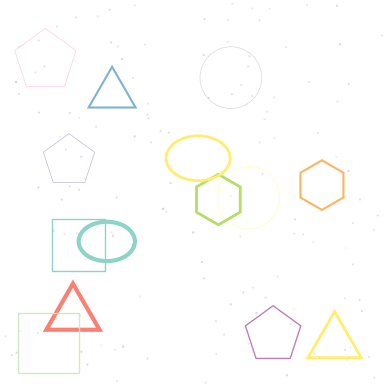[{"shape": "oval", "thickness": 3, "radius": 0.37, "center": [0.277, 0.373]}, {"shape": "square", "thickness": 1, "radius": 0.34, "center": [0.205, 0.364]}, {"shape": "circle", "thickness": 0.5, "radius": 0.41, "center": [0.645, 0.486]}, {"shape": "pentagon", "thickness": 0.5, "radius": 0.35, "center": [0.179, 0.583]}, {"shape": "triangle", "thickness": 3, "radius": 0.4, "center": [0.189, 0.183]}, {"shape": "triangle", "thickness": 1.5, "radius": 0.35, "center": [0.291, 0.756]}, {"shape": "hexagon", "thickness": 1.5, "radius": 0.32, "center": [0.836, 0.519]}, {"shape": "hexagon", "thickness": 2, "radius": 0.33, "center": [0.567, 0.482]}, {"shape": "pentagon", "thickness": 0.5, "radius": 0.42, "center": [0.118, 0.843]}, {"shape": "circle", "thickness": 0.5, "radius": 0.4, "center": [0.6, 0.798]}, {"shape": "pentagon", "thickness": 1, "radius": 0.38, "center": [0.709, 0.13]}, {"shape": "square", "thickness": 1, "radius": 0.39, "center": [0.126, 0.11]}, {"shape": "triangle", "thickness": 2, "radius": 0.4, "center": [0.869, 0.111]}, {"shape": "oval", "thickness": 2, "radius": 0.42, "center": [0.515, 0.589]}]